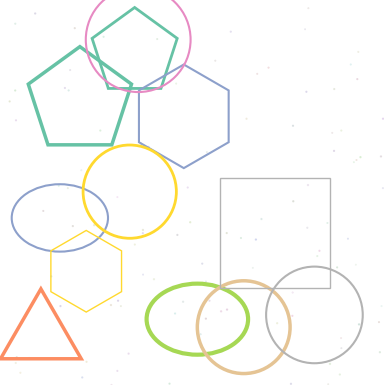[{"shape": "pentagon", "thickness": 2.5, "radius": 0.7, "center": [0.208, 0.738]}, {"shape": "pentagon", "thickness": 2, "radius": 0.58, "center": [0.35, 0.864]}, {"shape": "triangle", "thickness": 2.5, "radius": 0.6, "center": [0.106, 0.129]}, {"shape": "hexagon", "thickness": 1.5, "radius": 0.67, "center": [0.477, 0.698]}, {"shape": "oval", "thickness": 1.5, "radius": 0.63, "center": [0.155, 0.434]}, {"shape": "circle", "thickness": 1.5, "radius": 0.68, "center": [0.359, 0.897]}, {"shape": "oval", "thickness": 3, "radius": 0.66, "center": [0.513, 0.171]}, {"shape": "circle", "thickness": 2, "radius": 0.61, "center": [0.337, 0.502]}, {"shape": "hexagon", "thickness": 1, "radius": 0.53, "center": [0.224, 0.295]}, {"shape": "circle", "thickness": 2.5, "radius": 0.6, "center": [0.633, 0.15]}, {"shape": "square", "thickness": 1, "radius": 0.71, "center": [0.714, 0.395]}, {"shape": "circle", "thickness": 1.5, "radius": 0.63, "center": [0.817, 0.182]}]